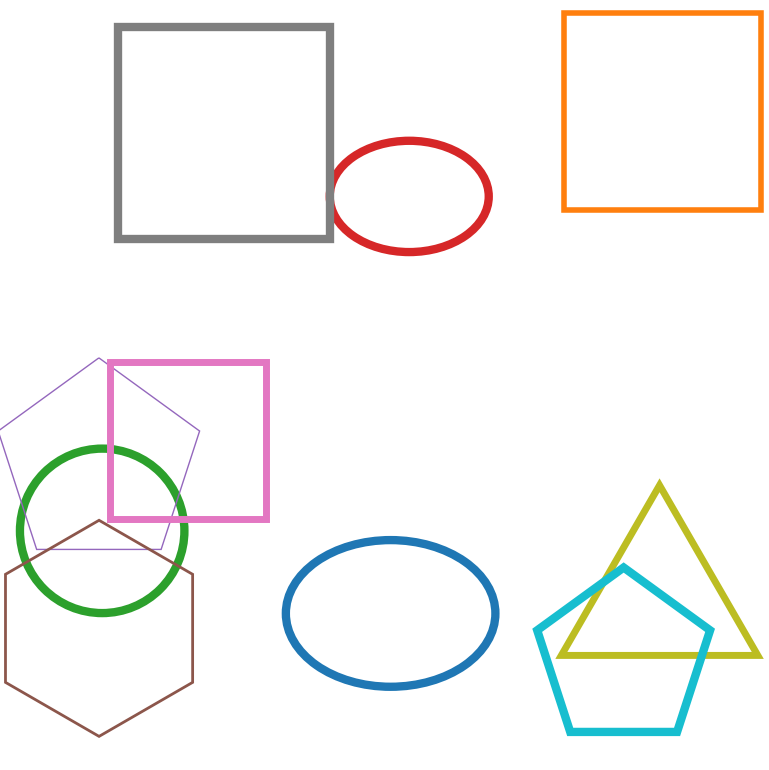[{"shape": "oval", "thickness": 3, "radius": 0.68, "center": [0.507, 0.203]}, {"shape": "square", "thickness": 2, "radius": 0.64, "center": [0.861, 0.855]}, {"shape": "circle", "thickness": 3, "radius": 0.53, "center": [0.133, 0.311]}, {"shape": "oval", "thickness": 3, "radius": 0.52, "center": [0.532, 0.745]}, {"shape": "pentagon", "thickness": 0.5, "radius": 0.69, "center": [0.128, 0.398]}, {"shape": "hexagon", "thickness": 1, "radius": 0.7, "center": [0.129, 0.184]}, {"shape": "square", "thickness": 2.5, "radius": 0.51, "center": [0.244, 0.428]}, {"shape": "square", "thickness": 3, "radius": 0.69, "center": [0.29, 0.828]}, {"shape": "triangle", "thickness": 2.5, "radius": 0.74, "center": [0.857, 0.222]}, {"shape": "pentagon", "thickness": 3, "radius": 0.59, "center": [0.81, 0.145]}]